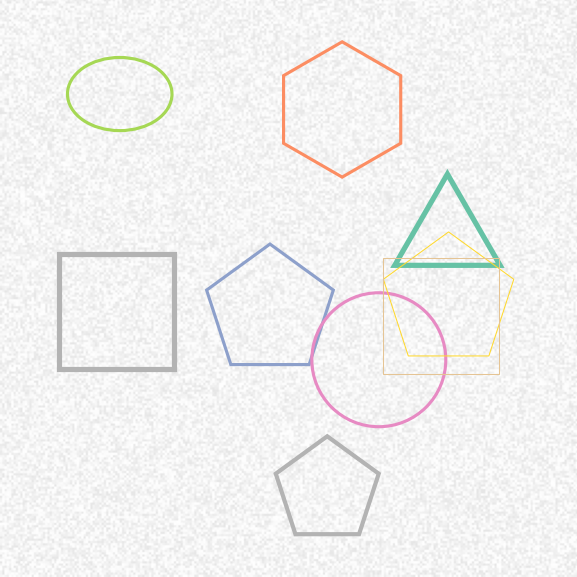[{"shape": "triangle", "thickness": 2.5, "radius": 0.53, "center": [0.775, 0.592]}, {"shape": "hexagon", "thickness": 1.5, "radius": 0.59, "center": [0.592, 0.81]}, {"shape": "pentagon", "thickness": 1.5, "radius": 0.58, "center": [0.468, 0.461]}, {"shape": "circle", "thickness": 1.5, "radius": 0.58, "center": [0.656, 0.376]}, {"shape": "oval", "thickness": 1.5, "radius": 0.45, "center": [0.207, 0.836]}, {"shape": "pentagon", "thickness": 0.5, "radius": 0.59, "center": [0.777, 0.479]}, {"shape": "square", "thickness": 0.5, "radius": 0.5, "center": [0.764, 0.452]}, {"shape": "square", "thickness": 2.5, "radius": 0.5, "center": [0.201, 0.459]}, {"shape": "pentagon", "thickness": 2, "radius": 0.47, "center": [0.567, 0.15]}]